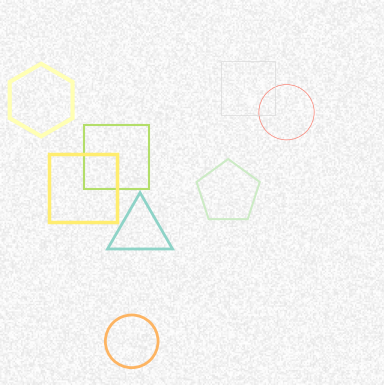[{"shape": "triangle", "thickness": 2, "radius": 0.49, "center": [0.364, 0.402]}, {"shape": "hexagon", "thickness": 3, "radius": 0.47, "center": [0.107, 0.74]}, {"shape": "circle", "thickness": 0.5, "radius": 0.36, "center": [0.744, 0.709]}, {"shape": "circle", "thickness": 2, "radius": 0.34, "center": [0.342, 0.113]}, {"shape": "square", "thickness": 1.5, "radius": 0.42, "center": [0.303, 0.592]}, {"shape": "square", "thickness": 0.5, "radius": 0.35, "center": [0.643, 0.773]}, {"shape": "pentagon", "thickness": 1.5, "radius": 0.43, "center": [0.593, 0.501]}, {"shape": "square", "thickness": 2.5, "radius": 0.44, "center": [0.215, 0.511]}]